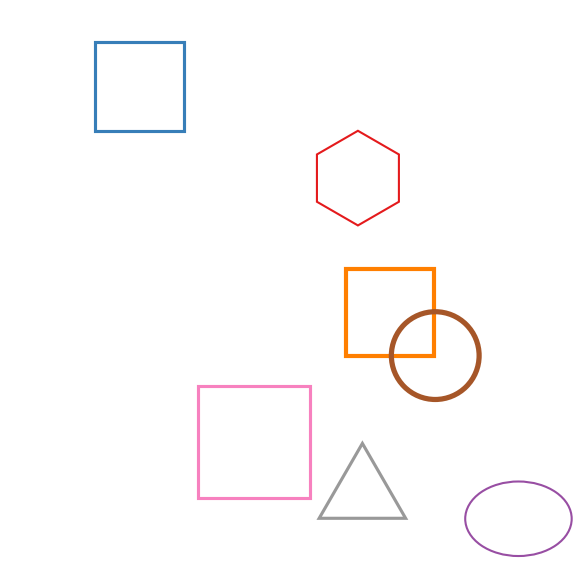[{"shape": "hexagon", "thickness": 1, "radius": 0.41, "center": [0.62, 0.691]}, {"shape": "square", "thickness": 1.5, "radius": 0.39, "center": [0.241, 0.85]}, {"shape": "oval", "thickness": 1, "radius": 0.46, "center": [0.898, 0.101]}, {"shape": "square", "thickness": 2, "radius": 0.38, "center": [0.676, 0.458]}, {"shape": "circle", "thickness": 2.5, "radius": 0.38, "center": [0.754, 0.383]}, {"shape": "square", "thickness": 1.5, "radius": 0.49, "center": [0.439, 0.233]}, {"shape": "triangle", "thickness": 1.5, "radius": 0.43, "center": [0.628, 0.145]}]